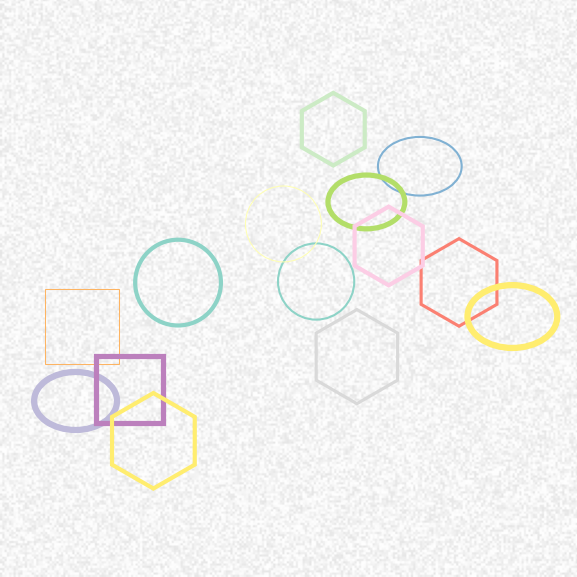[{"shape": "circle", "thickness": 2, "radius": 0.37, "center": [0.308, 0.51]}, {"shape": "circle", "thickness": 1, "radius": 0.33, "center": [0.547, 0.512]}, {"shape": "circle", "thickness": 0.5, "radius": 0.33, "center": [0.491, 0.611]}, {"shape": "oval", "thickness": 3, "radius": 0.36, "center": [0.131, 0.305]}, {"shape": "hexagon", "thickness": 1.5, "radius": 0.38, "center": [0.795, 0.51]}, {"shape": "oval", "thickness": 1, "radius": 0.36, "center": [0.727, 0.711]}, {"shape": "square", "thickness": 0.5, "radius": 0.32, "center": [0.143, 0.434]}, {"shape": "oval", "thickness": 2.5, "radius": 0.33, "center": [0.634, 0.649]}, {"shape": "hexagon", "thickness": 2, "radius": 0.34, "center": [0.673, 0.573]}, {"shape": "hexagon", "thickness": 1.5, "radius": 0.41, "center": [0.618, 0.382]}, {"shape": "square", "thickness": 2.5, "radius": 0.29, "center": [0.225, 0.324]}, {"shape": "hexagon", "thickness": 2, "radius": 0.31, "center": [0.577, 0.775]}, {"shape": "oval", "thickness": 3, "radius": 0.39, "center": [0.887, 0.451]}, {"shape": "hexagon", "thickness": 2, "radius": 0.41, "center": [0.266, 0.236]}]